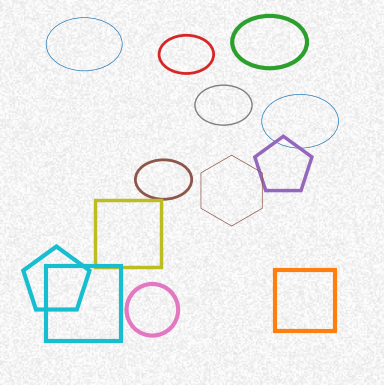[{"shape": "oval", "thickness": 0.5, "radius": 0.5, "center": [0.78, 0.685]}, {"shape": "oval", "thickness": 0.5, "radius": 0.49, "center": [0.219, 0.885]}, {"shape": "square", "thickness": 3, "radius": 0.39, "center": [0.793, 0.22]}, {"shape": "oval", "thickness": 3, "radius": 0.49, "center": [0.7, 0.891]}, {"shape": "oval", "thickness": 2, "radius": 0.35, "center": [0.484, 0.859]}, {"shape": "pentagon", "thickness": 2.5, "radius": 0.39, "center": [0.736, 0.568]}, {"shape": "oval", "thickness": 2, "radius": 0.37, "center": [0.425, 0.534]}, {"shape": "hexagon", "thickness": 0.5, "radius": 0.46, "center": [0.602, 0.505]}, {"shape": "circle", "thickness": 3, "radius": 0.34, "center": [0.396, 0.195]}, {"shape": "oval", "thickness": 1, "radius": 0.37, "center": [0.58, 0.727]}, {"shape": "square", "thickness": 2.5, "radius": 0.43, "center": [0.332, 0.393]}, {"shape": "square", "thickness": 3, "radius": 0.49, "center": [0.217, 0.213]}, {"shape": "pentagon", "thickness": 3, "radius": 0.45, "center": [0.146, 0.269]}]